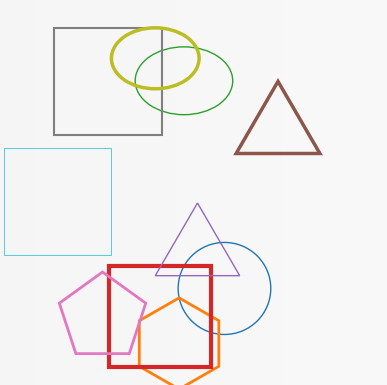[{"shape": "circle", "thickness": 1, "radius": 0.6, "center": [0.579, 0.251]}, {"shape": "hexagon", "thickness": 2, "radius": 0.59, "center": [0.462, 0.108]}, {"shape": "oval", "thickness": 1, "radius": 0.63, "center": [0.475, 0.79]}, {"shape": "square", "thickness": 3, "radius": 0.66, "center": [0.413, 0.178]}, {"shape": "triangle", "thickness": 1, "radius": 0.63, "center": [0.51, 0.347]}, {"shape": "triangle", "thickness": 2.5, "radius": 0.62, "center": [0.717, 0.664]}, {"shape": "pentagon", "thickness": 2, "radius": 0.59, "center": [0.265, 0.176]}, {"shape": "square", "thickness": 1.5, "radius": 0.7, "center": [0.279, 0.789]}, {"shape": "oval", "thickness": 2.5, "radius": 0.57, "center": [0.401, 0.849]}, {"shape": "square", "thickness": 0.5, "radius": 0.7, "center": [0.148, 0.476]}]